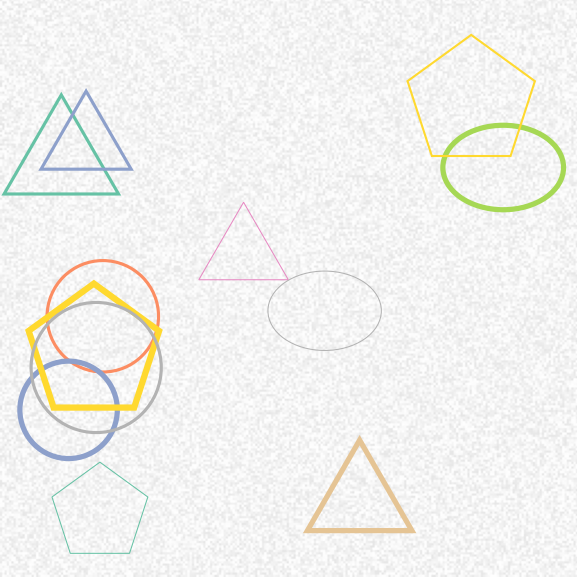[{"shape": "pentagon", "thickness": 0.5, "radius": 0.44, "center": [0.173, 0.112]}, {"shape": "triangle", "thickness": 1.5, "radius": 0.57, "center": [0.106, 0.72]}, {"shape": "circle", "thickness": 1.5, "radius": 0.48, "center": [0.178, 0.451]}, {"shape": "circle", "thickness": 2.5, "radius": 0.42, "center": [0.119, 0.289]}, {"shape": "triangle", "thickness": 1.5, "radius": 0.45, "center": [0.149, 0.751]}, {"shape": "triangle", "thickness": 0.5, "radius": 0.45, "center": [0.422, 0.559]}, {"shape": "oval", "thickness": 2.5, "radius": 0.52, "center": [0.871, 0.709]}, {"shape": "pentagon", "thickness": 1, "radius": 0.58, "center": [0.816, 0.823]}, {"shape": "pentagon", "thickness": 3, "radius": 0.59, "center": [0.163, 0.389]}, {"shape": "triangle", "thickness": 2.5, "radius": 0.52, "center": [0.623, 0.133]}, {"shape": "oval", "thickness": 0.5, "radius": 0.49, "center": [0.562, 0.461]}, {"shape": "circle", "thickness": 1.5, "radius": 0.56, "center": [0.167, 0.363]}]